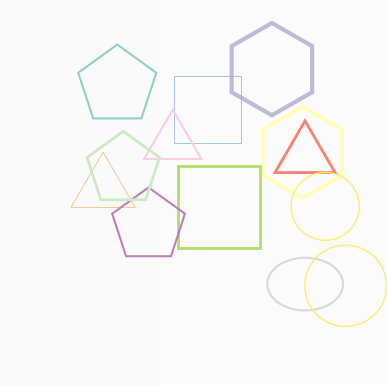[{"shape": "pentagon", "thickness": 1.5, "radius": 0.53, "center": [0.303, 0.778]}, {"shape": "hexagon", "thickness": 2.5, "radius": 0.59, "center": [0.781, 0.604]}, {"shape": "hexagon", "thickness": 3, "radius": 0.6, "center": [0.702, 0.82]}, {"shape": "triangle", "thickness": 2, "radius": 0.45, "center": [0.787, 0.596]}, {"shape": "square", "thickness": 0.5, "radius": 0.43, "center": [0.536, 0.716]}, {"shape": "triangle", "thickness": 0.5, "radius": 0.48, "center": [0.266, 0.509]}, {"shape": "square", "thickness": 2, "radius": 0.53, "center": [0.565, 0.462]}, {"shape": "triangle", "thickness": 1.5, "radius": 0.43, "center": [0.446, 0.63]}, {"shape": "oval", "thickness": 1.5, "radius": 0.49, "center": [0.788, 0.262]}, {"shape": "pentagon", "thickness": 1.5, "radius": 0.49, "center": [0.383, 0.414]}, {"shape": "pentagon", "thickness": 2, "radius": 0.49, "center": [0.318, 0.561]}, {"shape": "circle", "thickness": 1, "radius": 0.53, "center": [0.892, 0.258]}, {"shape": "circle", "thickness": 1, "radius": 0.44, "center": [0.839, 0.464]}]